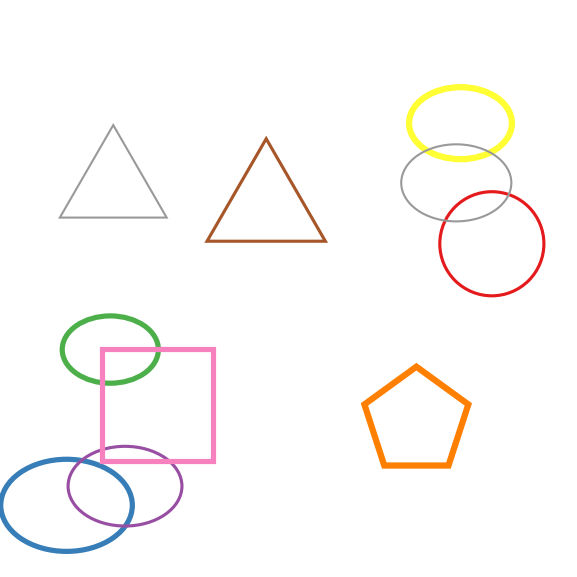[{"shape": "circle", "thickness": 1.5, "radius": 0.45, "center": [0.852, 0.577]}, {"shape": "oval", "thickness": 2.5, "radius": 0.57, "center": [0.115, 0.124]}, {"shape": "oval", "thickness": 2.5, "radius": 0.42, "center": [0.191, 0.394]}, {"shape": "oval", "thickness": 1.5, "radius": 0.49, "center": [0.216, 0.157]}, {"shape": "pentagon", "thickness": 3, "radius": 0.47, "center": [0.721, 0.27]}, {"shape": "oval", "thickness": 3, "radius": 0.45, "center": [0.797, 0.786]}, {"shape": "triangle", "thickness": 1.5, "radius": 0.59, "center": [0.461, 0.641]}, {"shape": "square", "thickness": 2.5, "radius": 0.48, "center": [0.273, 0.299]}, {"shape": "triangle", "thickness": 1, "radius": 0.53, "center": [0.196, 0.676]}, {"shape": "oval", "thickness": 1, "radius": 0.48, "center": [0.79, 0.683]}]